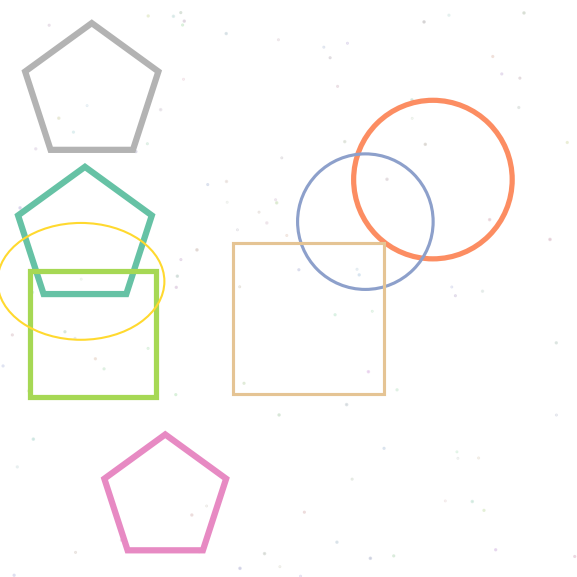[{"shape": "pentagon", "thickness": 3, "radius": 0.61, "center": [0.147, 0.588]}, {"shape": "circle", "thickness": 2.5, "radius": 0.69, "center": [0.75, 0.688]}, {"shape": "circle", "thickness": 1.5, "radius": 0.59, "center": [0.633, 0.615]}, {"shape": "pentagon", "thickness": 3, "radius": 0.55, "center": [0.286, 0.136]}, {"shape": "square", "thickness": 2.5, "radius": 0.54, "center": [0.161, 0.42]}, {"shape": "oval", "thickness": 1, "radius": 0.72, "center": [0.14, 0.512]}, {"shape": "square", "thickness": 1.5, "radius": 0.65, "center": [0.534, 0.447]}, {"shape": "pentagon", "thickness": 3, "radius": 0.61, "center": [0.159, 0.838]}]